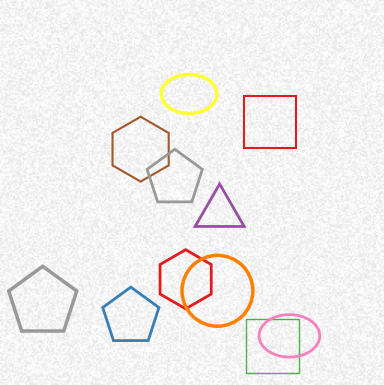[{"shape": "hexagon", "thickness": 2, "radius": 0.38, "center": [0.482, 0.275]}, {"shape": "square", "thickness": 1.5, "radius": 0.33, "center": [0.701, 0.682]}, {"shape": "pentagon", "thickness": 2, "radius": 0.38, "center": [0.34, 0.177]}, {"shape": "square", "thickness": 1, "radius": 0.35, "center": [0.708, 0.101]}, {"shape": "triangle", "thickness": 2, "radius": 0.37, "center": [0.57, 0.449]}, {"shape": "circle", "thickness": 2.5, "radius": 0.46, "center": [0.565, 0.245]}, {"shape": "oval", "thickness": 2.5, "radius": 0.36, "center": [0.491, 0.756]}, {"shape": "hexagon", "thickness": 1.5, "radius": 0.42, "center": [0.365, 0.613]}, {"shape": "oval", "thickness": 2, "radius": 0.39, "center": [0.752, 0.128]}, {"shape": "pentagon", "thickness": 2.5, "radius": 0.46, "center": [0.111, 0.215]}, {"shape": "pentagon", "thickness": 2, "radius": 0.38, "center": [0.454, 0.537]}]